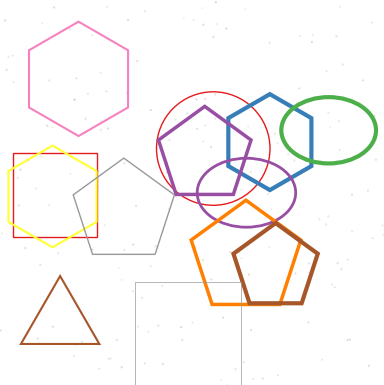[{"shape": "square", "thickness": 1, "radius": 0.55, "center": [0.142, 0.493]}, {"shape": "circle", "thickness": 1, "radius": 0.74, "center": [0.554, 0.614]}, {"shape": "hexagon", "thickness": 3, "radius": 0.62, "center": [0.701, 0.631]}, {"shape": "oval", "thickness": 3, "radius": 0.62, "center": [0.854, 0.662]}, {"shape": "pentagon", "thickness": 2.5, "radius": 0.63, "center": [0.532, 0.597]}, {"shape": "oval", "thickness": 2, "radius": 0.64, "center": [0.64, 0.499]}, {"shape": "pentagon", "thickness": 2.5, "radius": 0.75, "center": [0.639, 0.33]}, {"shape": "hexagon", "thickness": 1.5, "radius": 0.66, "center": [0.136, 0.49]}, {"shape": "triangle", "thickness": 1.5, "radius": 0.59, "center": [0.156, 0.165]}, {"shape": "pentagon", "thickness": 3, "radius": 0.58, "center": [0.716, 0.305]}, {"shape": "hexagon", "thickness": 1.5, "radius": 0.74, "center": [0.204, 0.795]}, {"shape": "pentagon", "thickness": 1, "radius": 0.69, "center": [0.322, 0.451]}, {"shape": "square", "thickness": 0.5, "radius": 0.69, "center": [0.489, 0.128]}]